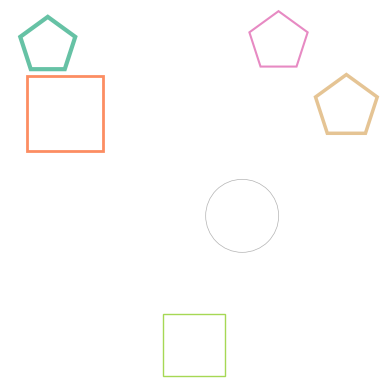[{"shape": "pentagon", "thickness": 3, "radius": 0.38, "center": [0.124, 0.881]}, {"shape": "square", "thickness": 2, "radius": 0.49, "center": [0.168, 0.705]}, {"shape": "pentagon", "thickness": 1.5, "radius": 0.4, "center": [0.723, 0.891]}, {"shape": "square", "thickness": 1, "radius": 0.4, "center": [0.503, 0.104]}, {"shape": "pentagon", "thickness": 2.5, "radius": 0.42, "center": [0.9, 0.722]}, {"shape": "circle", "thickness": 0.5, "radius": 0.47, "center": [0.629, 0.439]}]